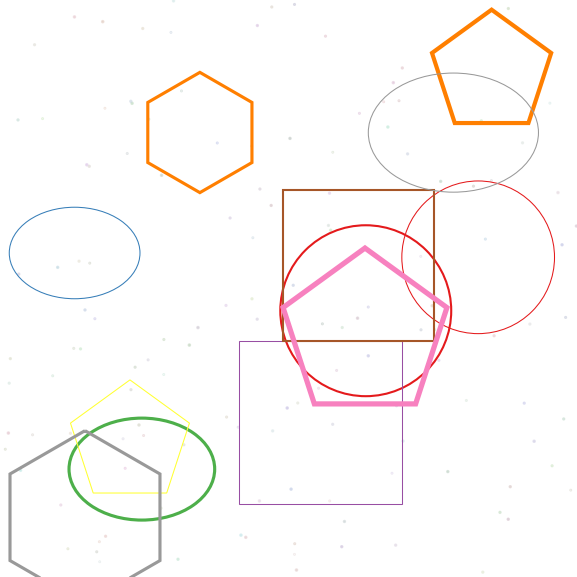[{"shape": "circle", "thickness": 0.5, "radius": 0.66, "center": [0.828, 0.554]}, {"shape": "circle", "thickness": 1, "radius": 0.74, "center": [0.633, 0.461]}, {"shape": "oval", "thickness": 0.5, "radius": 0.57, "center": [0.129, 0.561]}, {"shape": "oval", "thickness": 1.5, "radius": 0.63, "center": [0.246, 0.187]}, {"shape": "square", "thickness": 0.5, "radius": 0.71, "center": [0.555, 0.268]}, {"shape": "pentagon", "thickness": 2, "radius": 0.54, "center": [0.851, 0.874]}, {"shape": "hexagon", "thickness": 1.5, "radius": 0.52, "center": [0.346, 0.77]}, {"shape": "pentagon", "thickness": 0.5, "radius": 0.54, "center": [0.225, 0.233]}, {"shape": "square", "thickness": 1, "radius": 0.66, "center": [0.621, 0.539]}, {"shape": "pentagon", "thickness": 2.5, "radius": 0.75, "center": [0.632, 0.42]}, {"shape": "hexagon", "thickness": 1.5, "radius": 0.75, "center": [0.147, 0.103]}, {"shape": "oval", "thickness": 0.5, "radius": 0.74, "center": [0.785, 0.77]}]